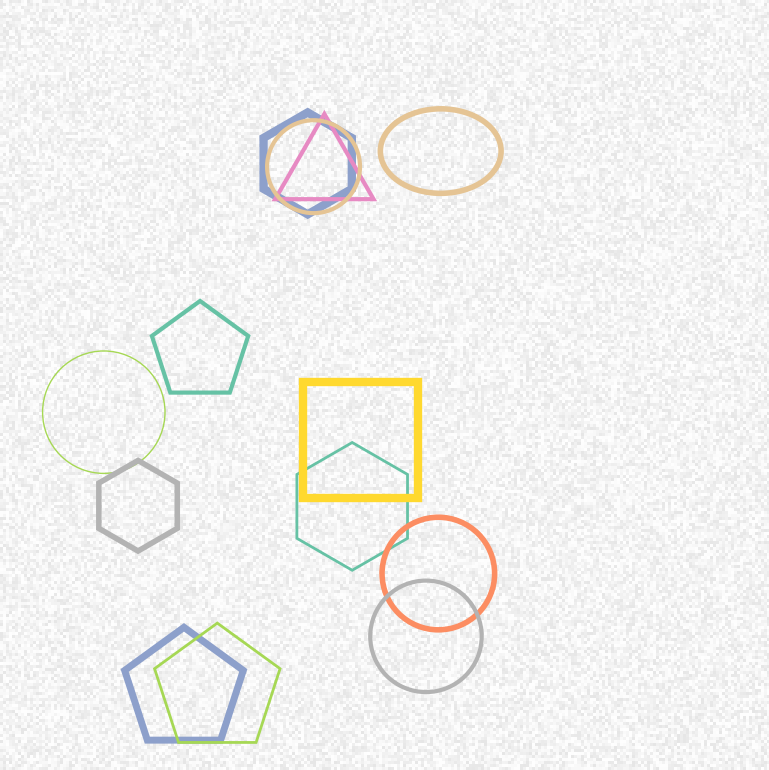[{"shape": "pentagon", "thickness": 1.5, "radius": 0.33, "center": [0.26, 0.543]}, {"shape": "hexagon", "thickness": 1, "radius": 0.41, "center": [0.457, 0.342]}, {"shape": "circle", "thickness": 2, "radius": 0.37, "center": [0.569, 0.255]}, {"shape": "pentagon", "thickness": 2.5, "radius": 0.4, "center": [0.239, 0.104]}, {"shape": "hexagon", "thickness": 3, "radius": 0.33, "center": [0.4, 0.788]}, {"shape": "triangle", "thickness": 1.5, "radius": 0.37, "center": [0.421, 0.778]}, {"shape": "pentagon", "thickness": 1, "radius": 0.43, "center": [0.282, 0.105]}, {"shape": "circle", "thickness": 0.5, "radius": 0.4, "center": [0.135, 0.465]}, {"shape": "square", "thickness": 3, "radius": 0.37, "center": [0.468, 0.429]}, {"shape": "oval", "thickness": 2, "radius": 0.39, "center": [0.572, 0.804]}, {"shape": "circle", "thickness": 1.5, "radius": 0.3, "center": [0.407, 0.784]}, {"shape": "circle", "thickness": 1.5, "radius": 0.36, "center": [0.553, 0.174]}, {"shape": "hexagon", "thickness": 2, "radius": 0.29, "center": [0.179, 0.343]}]